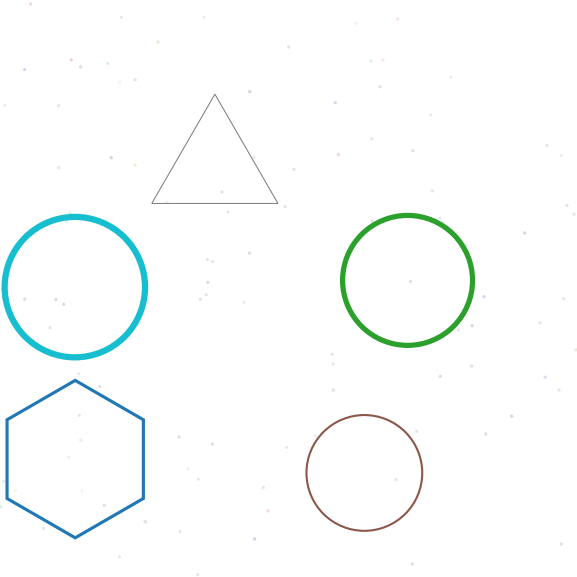[{"shape": "hexagon", "thickness": 1.5, "radius": 0.68, "center": [0.13, 0.204]}, {"shape": "circle", "thickness": 2.5, "radius": 0.56, "center": [0.706, 0.514]}, {"shape": "circle", "thickness": 1, "radius": 0.5, "center": [0.631, 0.18]}, {"shape": "triangle", "thickness": 0.5, "radius": 0.63, "center": [0.372, 0.71]}, {"shape": "circle", "thickness": 3, "radius": 0.61, "center": [0.13, 0.502]}]